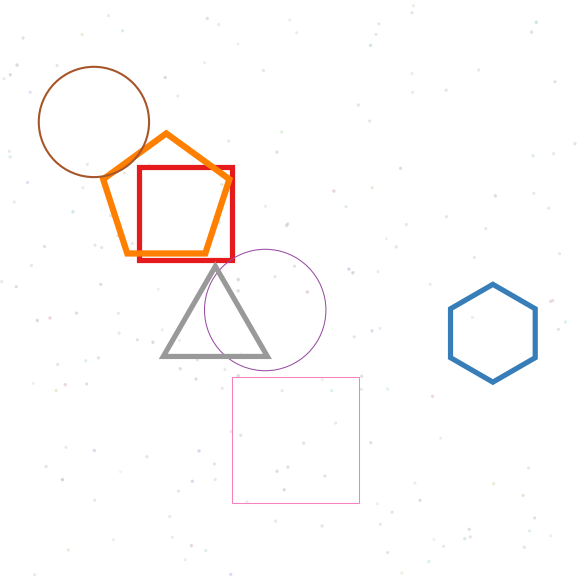[{"shape": "square", "thickness": 2.5, "radius": 0.4, "center": [0.321, 0.63]}, {"shape": "hexagon", "thickness": 2.5, "radius": 0.42, "center": [0.853, 0.422]}, {"shape": "circle", "thickness": 0.5, "radius": 0.53, "center": [0.459, 0.462]}, {"shape": "pentagon", "thickness": 3, "radius": 0.57, "center": [0.288, 0.653]}, {"shape": "circle", "thickness": 1, "radius": 0.48, "center": [0.163, 0.788]}, {"shape": "square", "thickness": 0.5, "radius": 0.55, "center": [0.512, 0.237]}, {"shape": "triangle", "thickness": 2.5, "radius": 0.52, "center": [0.373, 0.434]}]